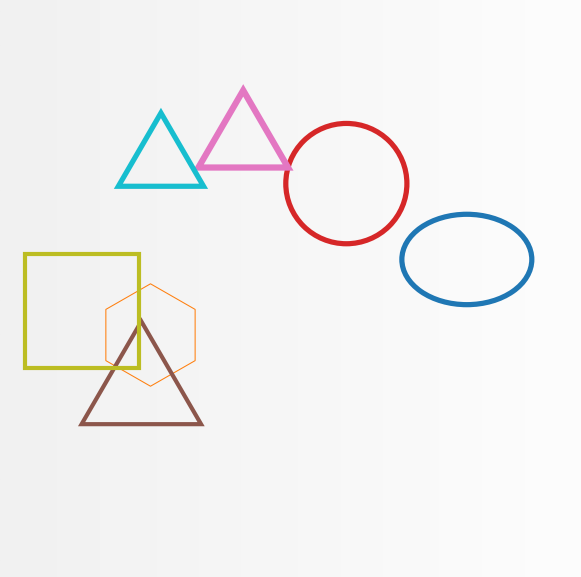[{"shape": "oval", "thickness": 2.5, "radius": 0.56, "center": [0.803, 0.55]}, {"shape": "hexagon", "thickness": 0.5, "radius": 0.44, "center": [0.259, 0.419]}, {"shape": "circle", "thickness": 2.5, "radius": 0.52, "center": [0.596, 0.681]}, {"shape": "triangle", "thickness": 2, "radius": 0.59, "center": [0.243, 0.324]}, {"shape": "triangle", "thickness": 3, "radius": 0.45, "center": [0.418, 0.754]}, {"shape": "square", "thickness": 2, "radius": 0.49, "center": [0.141, 0.461]}, {"shape": "triangle", "thickness": 2.5, "radius": 0.42, "center": [0.277, 0.719]}]